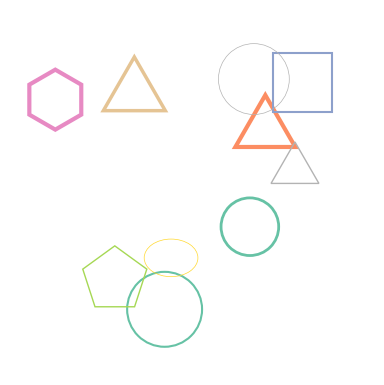[{"shape": "circle", "thickness": 1.5, "radius": 0.49, "center": [0.428, 0.197]}, {"shape": "circle", "thickness": 2, "radius": 0.37, "center": [0.649, 0.411]}, {"shape": "triangle", "thickness": 3, "radius": 0.45, "center": [0.689, 0.663]}, {"shape": "square", "thickness": 1.5, "radius": 0.39, "center": [0.786, 0.785]}, {"shape": "hexagon", "thickness": 3, "radius": 0.39, "center": [0.144, 0.741]}, {"shape": "pentagon", "thickness": 1, "radius": 0.44, "center": [0.298, 0.274]}, {"shape": "oval", "thickness": 0.5, "radius": 0.35, "center": [0.444, 0.33]}, {"shape": "triangle", "thickness": 2.5, "radius": 0.46, "center": [0.349, 0.759]}, {"shape": "triangle", "thickness": 1, "radius": 0.36, "center": [0.766, 0.559]}, {"shape": "circle", "thickness": 0.5, "radius": 0.46, "center": [0.659, 0.795]}]